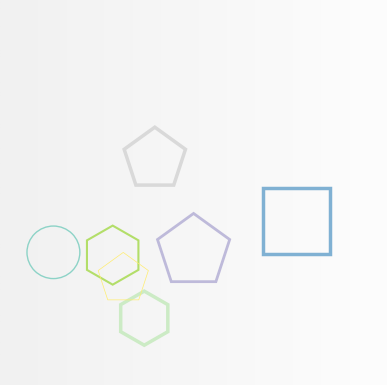[{"shape": "circle", "thickness": 1, "radius": 0.34, "center": [0.138, 0.345]}, {"shape": "pentagon", "thickness": 2, "radius": 0.49, "center": [0.5, 0.348]}, {"shape": "square", "thickness": 2.5, "radius": 0.43, "center": [0.765, 0.425]}, {"shape": "hexagon", "thickness": 1.5, "radius": 0.38, "center": [0.291, 0.337]}, {"shape": "pentagon", "thickness": 2.5, "radius": 0.42, "center": [0.399, 0.586]}, {"shape": "hexagon", "thickness": 2.5, "radius": 0.35, "center": [0.372, 0.174]}, {"shape": "pentagon", "thickness": 0.5, "radius": 0.34, "center": [0.318, 0.276]}]